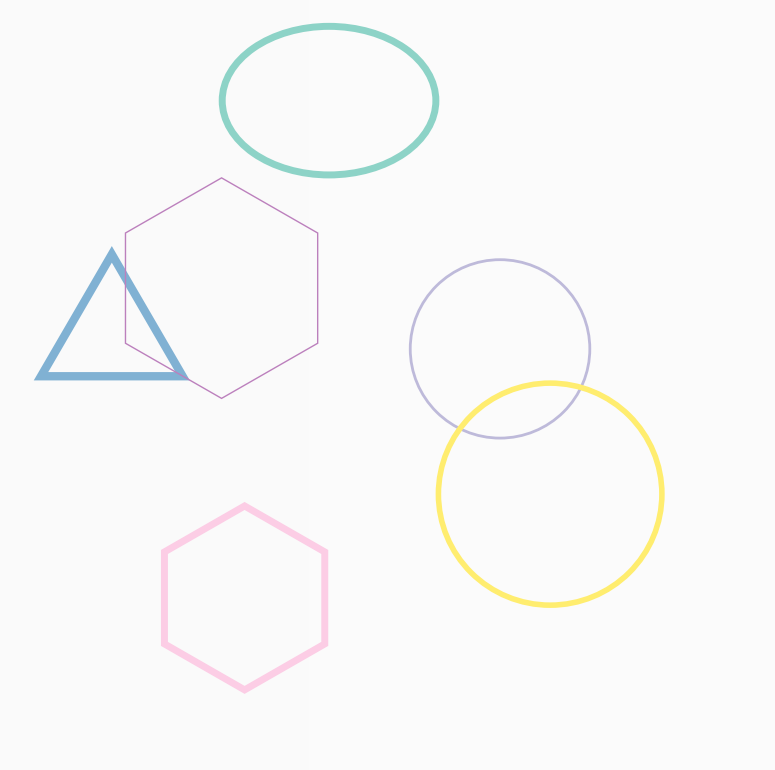[{"shape": "oval", "thickness": 2.5, "radius": 0.69, "center": [0.425, 0.869]}, {"shape": "circle", "thickness": 1, "radius": 0.58, "center": [0.645, 0.547]}, {"shape": "triangle", "thickness": 3, "radius": 0.53, "center": [0.144, 0.564]}, {"shape": "hexagon", "thickness": 2.5, "radius": 0.6, "center": [0.316, 0.223]}, {"shape": "hexagon", "thickness": 0.5, "radius": 0.72, "center": [0.286, 0.626]}, {"shape": "circle", "thickness": 2, "radius": 0.72, "center": [0.71, 0.358]}]